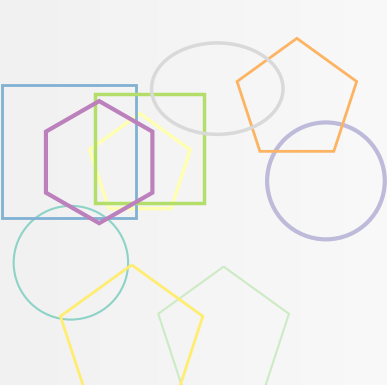[{"shape": "circle", "thickness": 1.5, "radius": 0.74, "center": [0.183, 0.318]}, {"shape": "pentagon", "thickness": 2.5, "radius": 0.68, "center": [0.361, 0.569]}, {"shape": "circle", "thickness": 3, "radius": 0.76, "center": [0.841, 0.53]}, {"shape": "square", "thickness": 2, "radius": 0.86, "center": [0.177, 0.607]}, {"shape": "pentagon", "thickness": 2, "radius": 0.81, "center": [0.766, 0.738]}, {"shape": "square", "thickness": 2.5, "radius": 0.7, "center": [0.385, 0.614]}, {"shape": "oval", "thickness": 2.5, "radius": 0.85, "center": [0.561, 0.77]}, {"shape": "hexagon", "thickness": 3, "radius": 0.79, "center": [0.256, 0.579]}, {"shape": "pentagon", "thickness": 1.5, "radius": 0.89, "center": [0.577, 0.13]}, {"shape": "pentagon", "thickness": 2, "radius": 0.97, "center": [0.34, 0.119]}]